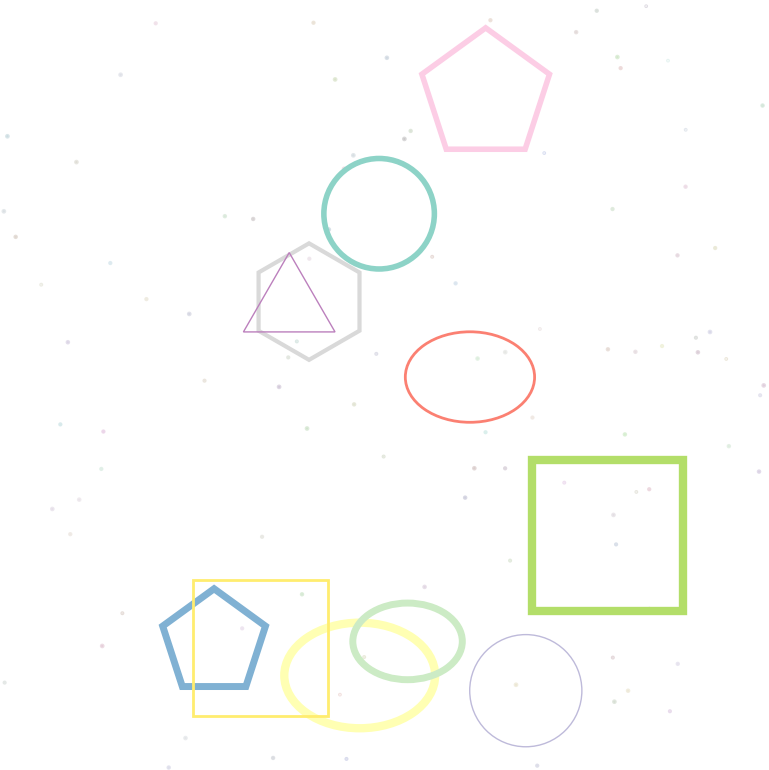[{"shape": "circle", "thickness": 2, "radius": 0.36, "center": [0.492, 0.722]}, {"shape": "oval", "thickness": 3, "radius": 0.49, "center": [0.467, 0.123]}, {"shape": "circle", "thickness": 0.5, "radius": 0.36, "center": [0.683, 0.103]}, {"shape": "oval", "thickness": 1, "radius": 0.42, "center": [0.61, 0.51]}, {"shape": "pentagon", "thickness": 2.5, "radius": 0.35, "center": [0.278, 0.165]}, {"shape": "square", "thickness": 3, "radius": 0.49, "center": [0.789, 0.305]}, {"shape": "pentagon", "thickness": 2, "radius": 0.44, "center": [0.631, 0.877]}, {"shape": "hexagon", "thickness": 1.5, "radius": 0.38, "center": [0.401, 0.608]}, {"shape": "triangle", "thickness": 0.5, "radius": 0.34, "center": [0.376, 0.603]}, {"shape": "oval", "thickness": 2.5, "radius": 0.36, "center": [0.529, 0.167]}, {"shape": "square", "thickness": 1, "radius": 0.44, "center": [0.338, 0.159]}]